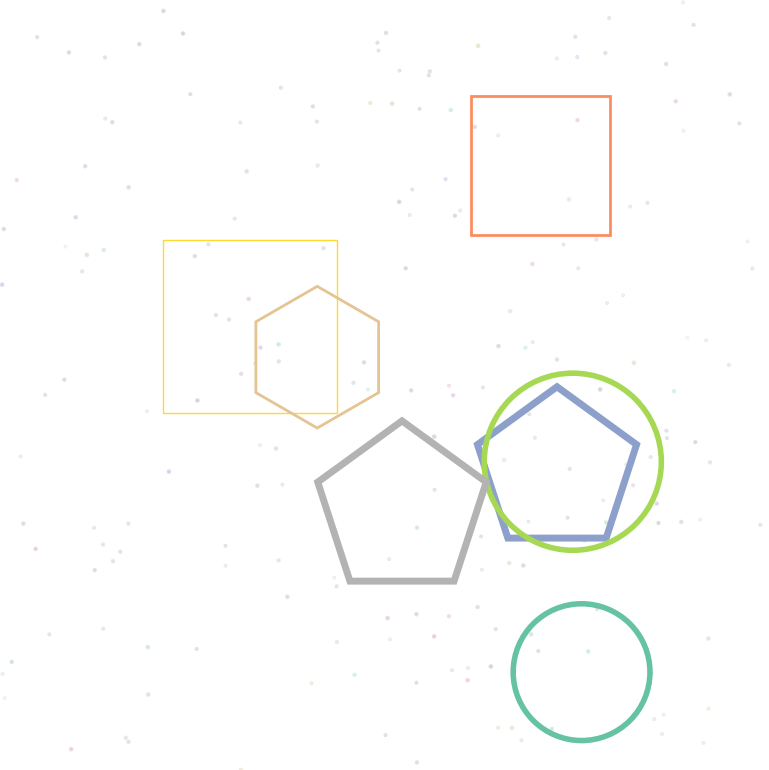[{"shape": "circle", "thickness": 2, "radius": 0.44, "center": [0.755, 0.127]}, {"shape": "square", "thickness": 1, "radius": 0.45, "center": [0.701, 0.785]}, {"shape": "pentagon", "thickness": 2.5, "radius": 0.54, "center": [0.723, 0.389]}, {"shape": "circle", "thickness": 2, "radius": 0.58, "center": [0.744, 0.4]}, {"shape": "square", "thickness": 0.5, "radius": 0.56, "center": [0.325, 0.576]}, {"shape": "hexagon", "thickness": 1, "radius": 0.46, "center": [0.412, 0.536]}, {"shape": "pentagon", "thickness": 2.5, "radius": 0.58, "center": [0.522, 0.338]}]